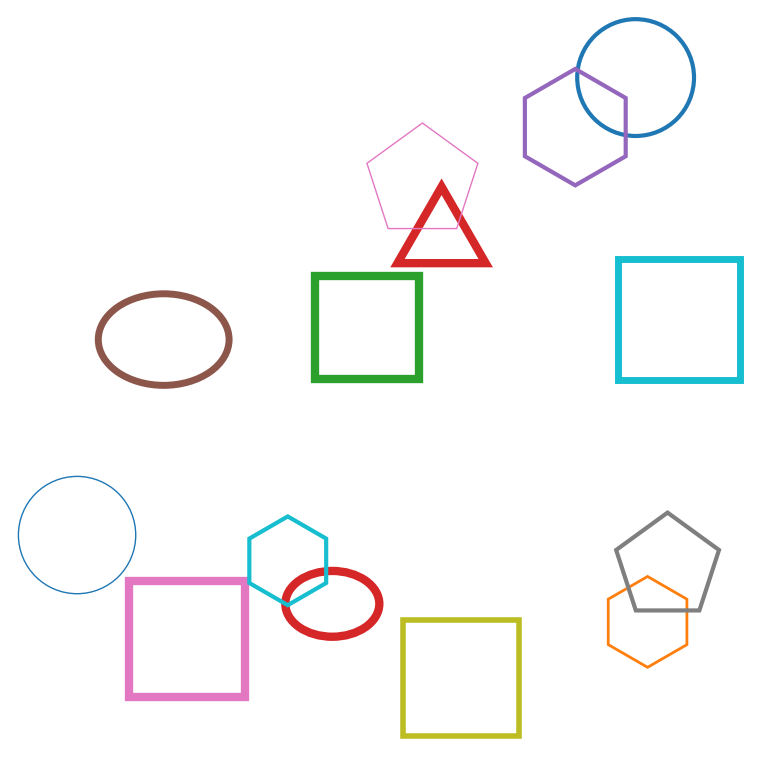[{"shape": "circle", "thickness": 0.5, "radius": 0.38, "center": [0.1, 0.305]}, {"shape": "circle", "thickness": 1.5, "radius": 0.38, "center": [0.825, 0.899]}, {"shape": "hexagon", "thickness": 1, "radius": 0.29, "center": [0.841, 0.192]}, {"shape": "square", "thickness": 3, "radius": 0.34, "center": [0.477, 0.575]}, {"shape": "oval", "thickness": 3, "radius": 0.31, "center": [0.432, 0.216]}, {"shape": "triangle", "thickness": 3, "radius": 0.33, "center": [0.574, 0.691]}, {"shape": "hexagon", "thickness": 1.5, "radius": 0.38, "center": [0.747, 0.835]}, {"shape": "oval", "thickness": 2.5, "radius": 0.42, "center": [0.213, 0.559]}, {"shape": "square", "thickness": 3, "radius": 0.38, "center": [0.242, 0.17]}, {"shape": "pentagon", "thickness": 0.5, "radius": 0.38, "center": [0.549, 0.764]}, {"shape": "pentagon", "thickness": 1.5, "radius": 0.35, "center": [0.867, 0.264]}, {"shape": "square", "thickness": 2, "radius": 0.38, "center": [0.599, 0.119]}, {"shape": "hexagon", "thickness": 1.5, "radius": 0.29, "center": [0.374, 0.272]}, {"shape": "square", "thickness": 2.5, "radius": 0.39, "center": [0.882, 0.585]}]